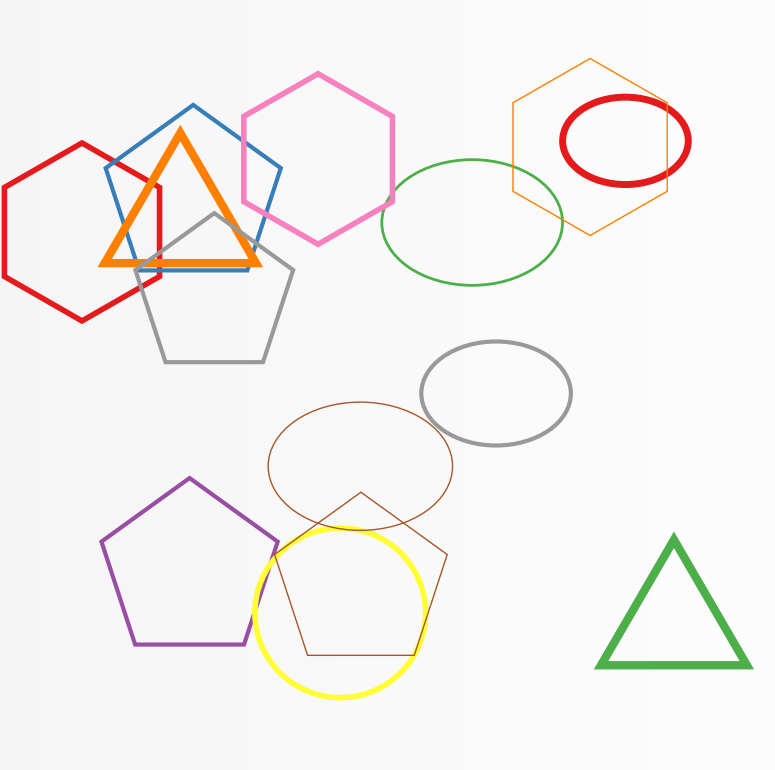[{"shape": "oval", "thickness": 2.5, "radius": 0.41, "center": [0.807, 0.817]}, {"shape": "hexagon", "thickness": 2, "radius": 0.58, "center": [0.106, 0.699]}, {"shape": "pentagon", "thickness": 1.5, "radius": 0.59, "center": [0.249, 0.745]}, {"shape": "triangle", "thickness": 3, "radius": 0.54, "center": [0.87, 0.19]}, {"shape": "oval", "thickness": 1, "radius": 0.58, "center": [0.609, 0.711]}, {"shape": "pentagon", "thickness": 1.5, "radius": 0.6, "center": [0.245, 0.26]}, {"shape": "triangle", "thickness": 3, "radius": 0.56, "center": [0.233, 0.715]}, {"shape": "hexagon", "thickness": 0.5, "radius": 0.57, "center": [0.761, 0.809]}, {"shape": "circle", "thickness": 2, "radius": 0.55, "center": [0.439, 0.204]}, {"shape": "pentagon", "thickness": 0.5, "radius": 0.59, "center": [0.466, 0.244]}, {"shape": "oval", "thickness": 0.5, "radius": 0.59, "center": [0.465, 0.395]}, {"shape": "hexagon", "thickness": 2, "radius": 0.55, "center": [0.41, 0.793]}, {"shape": "pentagon", "thickness": 1.5, "radius": 0.54, "center": [0.276, 0.616]}, {"shape": "oval", "thickness": 1.5, "radius": 0.48, "center": [0.64, 0.489]}]